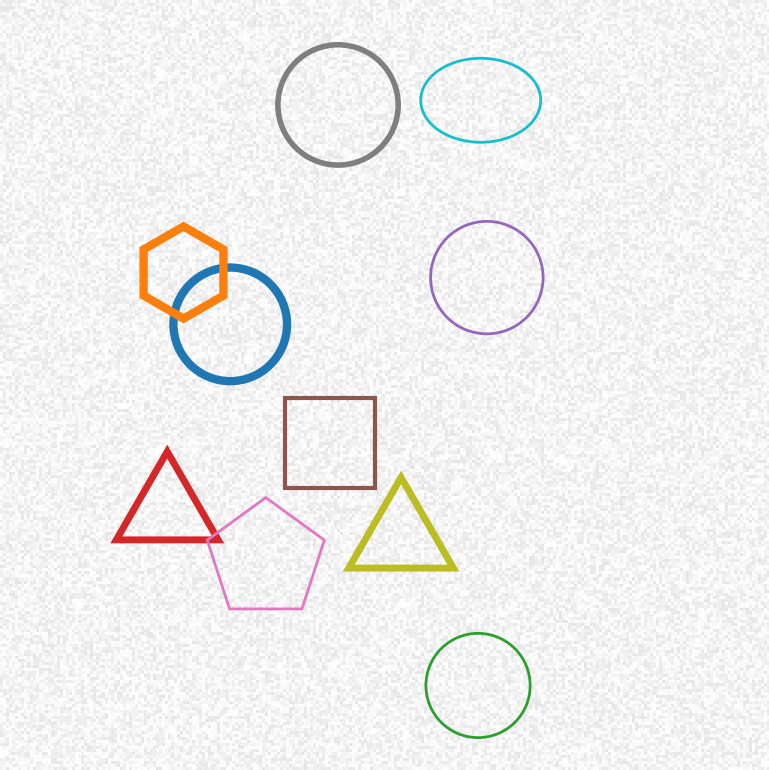[{"shape": "circle", "thickness": 3, "radius": 0.37, "center": [0.299, 0.579]}, {"shape": "hexagon", "thickness": 3, "radius": 0.3, "center": [0.238, 0.646]}, {"shape": "circle", "thickness": 1, "radius": 0.34, "center": [0.621, 0.11]}, {"shape": "triangle", "thickness": 2.5, "radius": 0.38, "center": [0.217, 0.337]}, {"shape": "circle", "thickness": 1, "radius": 0.37, "center": [0.632, 0.639]}, {"shape": "square", "thickness": 1.5, "radius": 0.29, "center": [0.428, 0.425]}, {"shape": "pentagon", "thickness": 1, "radius": 0.4, "center": [0.345, 0.274]}, {"shape": "circle", "thickness": 2, "radius": 0.39, "center": [0.439, 0.864]}, {"shape": "triangle", "thickness": 2.5, "radius": 0.39, "center": [0.521, 0.301]}, {"shape": "oval", "thickness": 1, "radius": 0.39, "center": [0.624, 0.87]}]